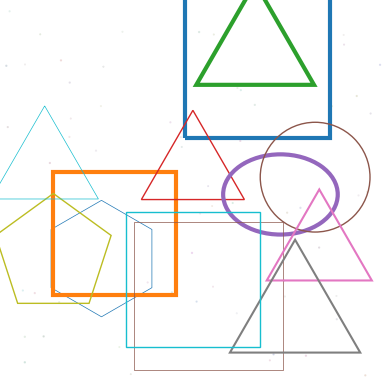[{"shape": "hexagon", "thickness": 0.5, "radius": 0.76, "center": [0.264, 0.328]}, {"shape": "square", "thickness": 3, "radius": 0.94, "center": [0.669, 0.83]}, {"shape": "square", "thickness": 3, "radius": 0.8, "center": [0.296, 0.393]}, {"shape": "triangle", "thickness": 3, "radius": 0.88, "center": [0.663, 0.868]}, {"shape": "triangle", "thickness": 1, "radius": 0.77, "center": [0.501, 0.559]}, {"shape": "oval", "thickness": 3, "radius": 0.74, "center": [0.728, 0.495]}, {"shape": "circle", "thickness": 1, "radius": 0.71, "center": [0.819, 0.54]}, {"shape": "square", "thickness": 0.5, "radius": 0.97, "center": [0.542, 0.231]}, {"shape": "triangle", "thickness": 1.5, "radius": 0.79, "center": [0.829, 0.35]}, {"shape": "triangle", "thickness": 1.5, "radius": 0.98, "center": [0.766, 0.182]}, {"shape": "pentagon", "thickness": 1, "radius": 0.79, "center": [0.139, 0.34]}, {"shape": "triangle", "thickness": 0.5, "radius": 0.81, "center": [0.116, 0.564]}, {"shape": "square", "thickness": 1, "radius": 0.87, "center": [0.502, 0.274]}]